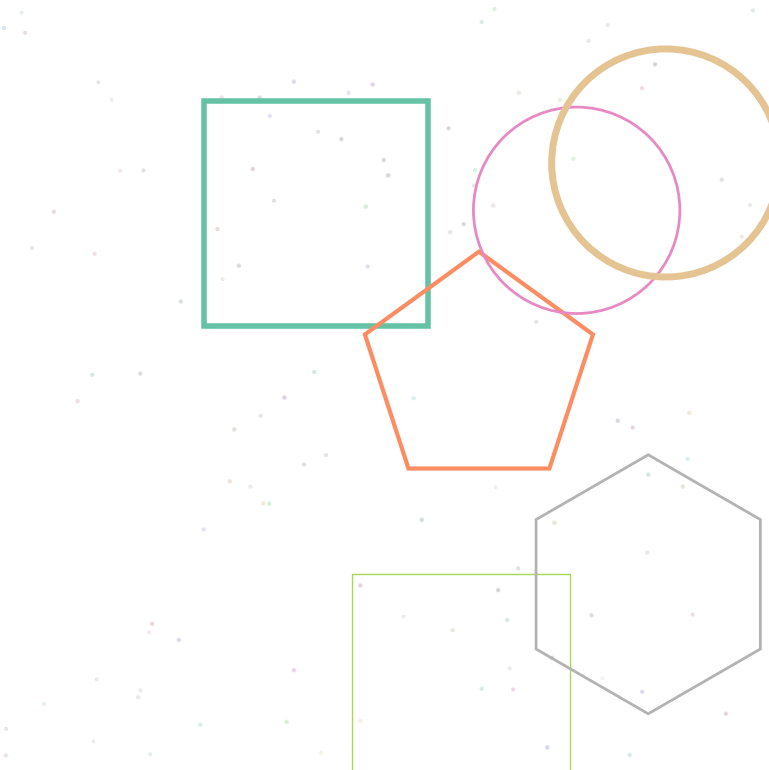[{"shape": "square", "thickness": 2, "radius": 0.73, "center": [0.41, 0.722]}, {"shape": "pentagon", "thickness": 1.5, "radius": 0.78, "center": [0.622, 0.517]}, {"shape": "circle", "thickness": 1, "radius": 0.67, "center": [0.749, 0.727]}, {"shape": "square", "thickness": 0.5, "radius": 0.71, "center": [0.599, 0.113]}, {"shape": "circle", "thickness": 2.5, "radius": 0.74, "center": [0.865, 0.788]}, {"shape": "hexagon", "thickness": 1, "radius": 0.84, "center": [0.842, 0.241]}]